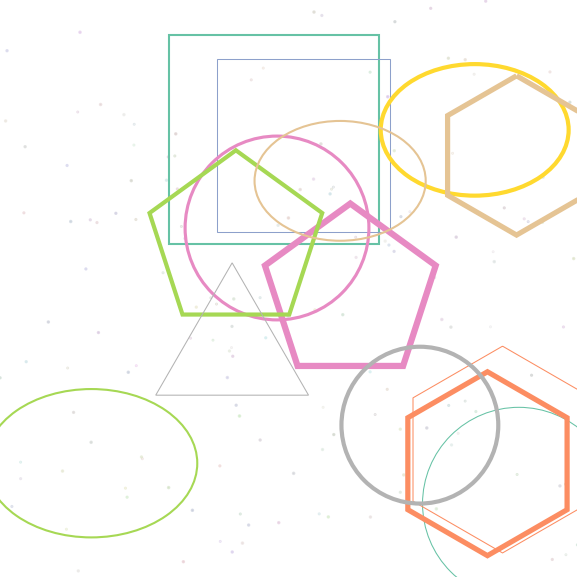[{"shape": "square", "thickness": 1, "radius": 0.91, "center": [0.475, 0.758]}, {"shape": "circle", "thickness": 0.5, "radius": 0.83, "center": [0.898, 0.127]}, {"shape": "hexagon", "thickness": 0.5, "radius": 0.9, "center": [0.87, 0.221]}, {"shape": "hexagon", "thickness": 2.5, "radius": 0.8, "center": [0.844, 0.196]}, {"shape": "square", "thickness": 0.5, "radius": 0.75, "center": [0.526, 0.747]}, {"shape": "pentagon", "thickness": 3, "radius": 0.78, "center": [0.607, 0.491]}, {"shape": "circle", "thickness": 1.5, "radius": 0.8, "center": [0.48, 0.604]}, {"shape": "pentagon", "thickness": 2, "radius": 0.79, "center": [0.408, 0.582]}, {"shape": "oval", "thickness": 1, "radius": 0.92, "center": [0.158, 0.197]}, {"shape": "oval", "thickness": 2, "radius": 0.81, "center": [0.822, 0.774]}, {"shape": "hexagon", "thickness": 2.5, "radius": 0.69, "center": [0.894, 0.73]}, {"shape": "oval", "thickness": 1, "radius": 0.74, "center": [0.589, 0.686]}, {"shape": "circle", "thickness": 2, "radius": 0.68, "center": [0.727, 0.263]}, {"shape": "triangle", "thickness": 0.5, "radius": 0.76, "center": [0.402, 0.391]}]